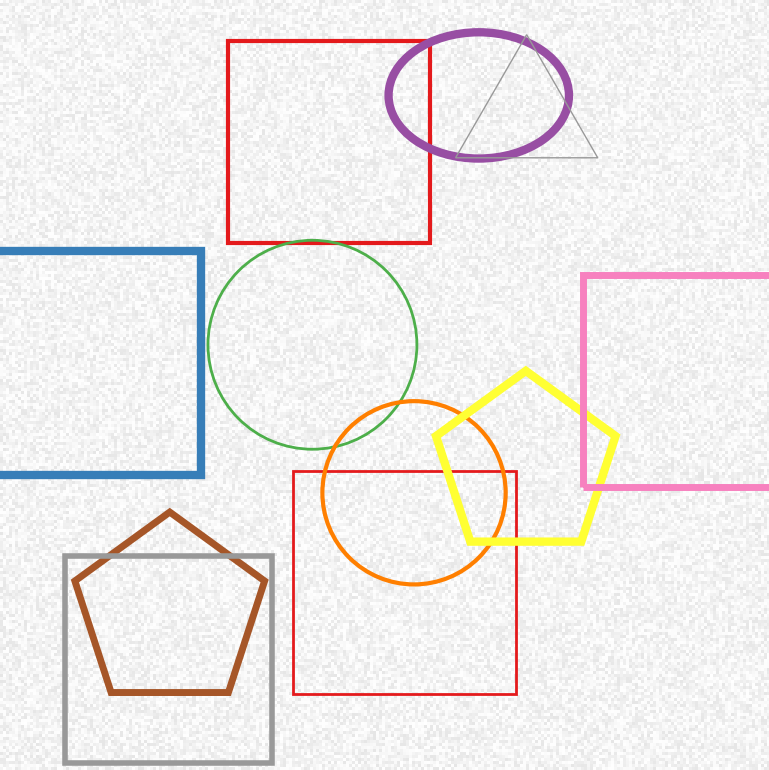[{"shape": "square", "thickness": 1.5, "radius": 0.66, "center": [0.427, 0.816]}, {"shape": "square", "thickness": 1, "radius": 0.72, "center": [0.525, 0.244]}, {"shape": "square", "thickness": 3, "radius": 0.73, "center": [0.116, 0.528]}, {"shape": "circle", "thickness": 1, "radius": 0.68, "center": [0.406, 0.552]}, {"shape": "oval", "thickness": 3, "radius": 0.59, "center": [0.622, 0.876]}, {"shape": "circle", "thickness": 1.5, "radius": 0.6, "center": [0.538, 0.36]}, {"shape": "pentagon", "thickness": 3, "radius": 0.61, "center": [0.683, 0.396]}, {"shape": "pentagon", "thickness": 2.5, "radius": 0.65, "center": [0.22, 0.205]}, {"shape": "square", "thickness": 2.5, "radius": 0.69, "center": [0.895, 0.505]}, {"shape": "triangle", "thickness": 0.5, "radius": 0.53, "center": [0.684, 0.848]}, {"shape": "square", "thickness": 2, "radius": 0.67, "center": [0.219, 0.144]}]